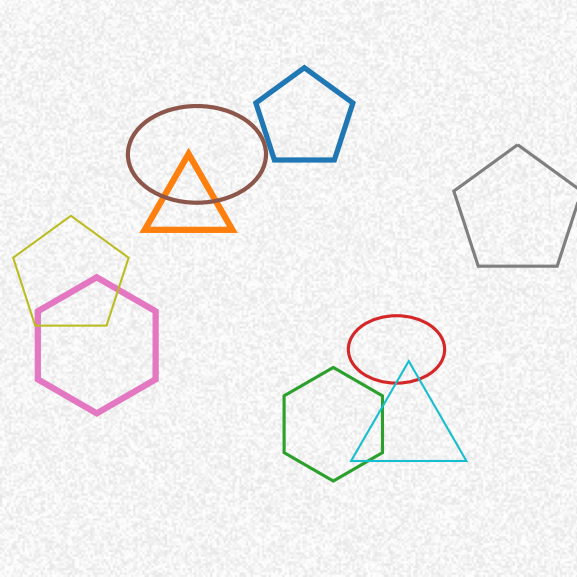[{"shape": "pentagon", "thickness": 2.5, "radius": 0.44, "center": [0.527, 0.794]}, {"shape": "triangle", "thickness": 3, "radius": 0.44, "center": [0.327, 0.645]}, {"shape": "hexagon", "thickness": 1.5, "radius": 0.49, "center": [0.577, 0.265]}, {"shape": "oval", "thickness": 1.5, "radius": 0.42, "center": [0.687, 0.394]}, {"shape": "oval", "thickness": 2, "radius": 0.6, "center": [0.341, 0.732]}, {"shape": "hexagon", "thickness": 3, "radius": 0.59, "center": [0.167, 0.401]}, {"shape": "pentagon", "thickness": 1.5, "radius": 0.58, "center": [0.896, 0.632]}, {"shape": "pentagon", "thickness": 1, "radius": 0.53, "center": [0.123, 0.52]}, {"shape": "triangle", "thickness": 1, "radius": 0.58, "center": [0.708, 0.259]}]